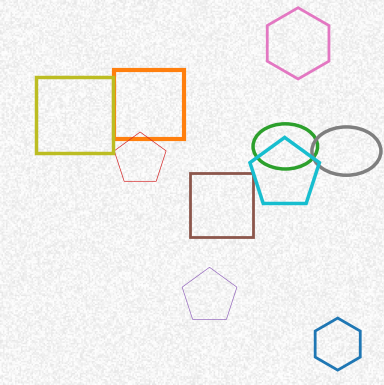[{"shape": "hexagon", "thickness": 2, "radius": 0.34, "center": [0.877, 0.106]}, {"shape": "square", "thickness": 3, "radius": 0.45, "center": [0.387, 0.729]}, {"shape": "oval", "thickness": 2.5, "radius": 0.42, "center": [0.741, 0.62]}, {"shape": "pentagon", "thickness": 0.5, "radius": 0.35, "center": [0.364, 0.586]}, {"shape": "pentagon", "thickness": 0.5, "radius": 0.37, "center": [0.544, 0.231]}, {"shape": "square", "thickness": 2, "radius": 0.41, "center": [0.576, 0.468]}, {"shape": "hexagon", "thickness": 2, "radius": 0.46, "center": [0.774, 0.887]}, {"shape": "oval", "thickness": 2.5, "radius": 0.45, "center": [0.9, 0.608]}, {"shape": "square", "thickness": 2.5, "radius": 0.49, "center": [0.194, 0.7]}, {"shape": "pentagon", "thickness": 2.5, "radius": 0.47, "center": [0.739, 0.548]}]